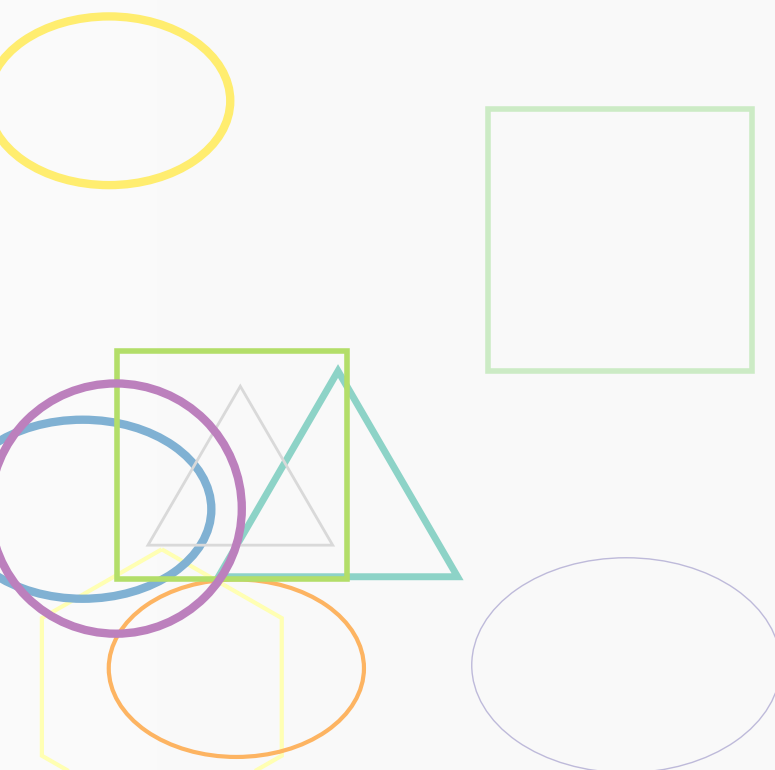[{"shape": "triangle", "thickness": 2.5, "radius": 0.89, "center": [0.436, 0.34]}, {"shape": "hexagon", "thickness": 1.5, "radius": 0.89, "center": [0.209, 0.108]}, {"shape": "oval", "thickness": 0.5, "radius": 1.0, "center": [0.808, 0.136]}, {"shape": "oval", "thickness": 3, "radius": 0.83, "center": [0.107, 0.339]}, {"shape": "oval", "thickness": 1.5, "radius": 0.82, "center": [0.305, 0.132]}, {"shape": "square", "thickness": 2, "radius": 0.74, "center": [0.3, 0.397]}, {"shape": "triangle", "thickness": 1, "radius": 0.69, "center": [0.31, 0.361]}, {"shape": "circle", "thickness": 3, "radius": 0.81, "center": [0.15, 0.34]}, {"shape": "square", "thickness": 2, "radius": 0.85, "center": [0.8, 0.689]}, {"shape": "oval", "thickness": 3, "radius": 0.78, "center": [0.141, 0.869]}]